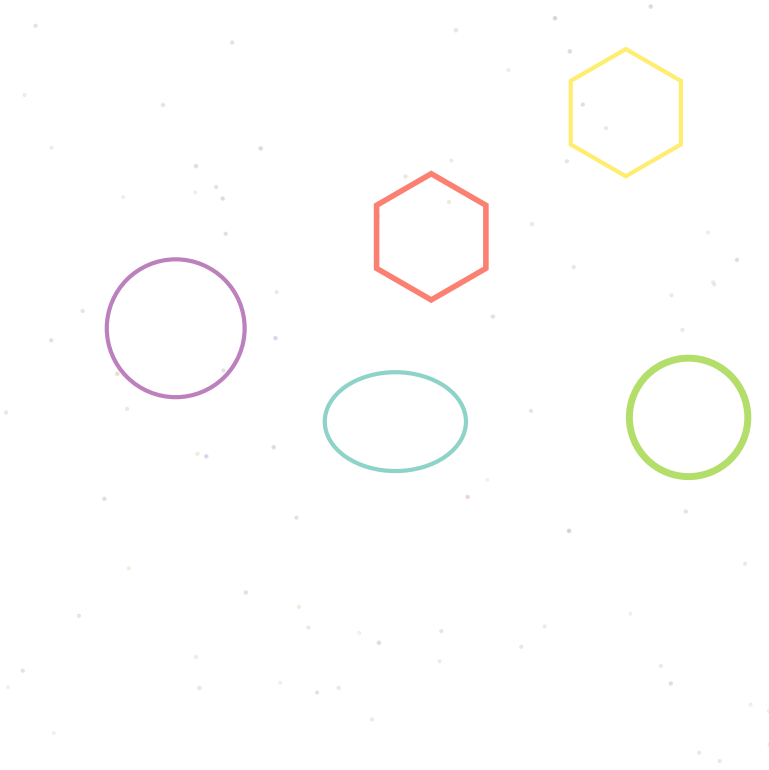[{"shape": "oval", "thickness": 1.5, "radius": 0.46, "center": [0.513, 0.452]}, {"shape": "hexagon", "thickness": 2, "radius": 0.41, "center": [0.56, 0.692]}, {"shape": "circle", "thickness": 2.5, "radius": 0.38, "center": [0.894, 0.458]}, {"shape": "circle", "thickness": 1.5, "radius": 0.45, "center": [0.228, 0.574]}, {"shape": "hexagon", "thickness": 1.5, "radius": 0.41, "center": [0.813, 0.854]}]